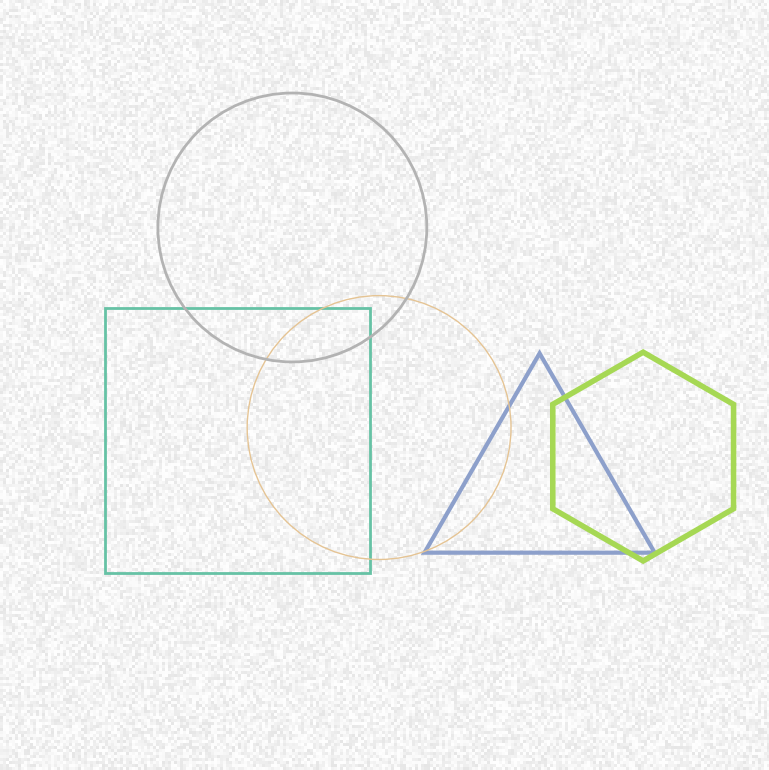[{"shape": "square", "thickness": 1, "radius": 0.86, "center": [0.308, 0.428]}, {"shape": "triangle", "thickness": 1.5, "radius": 0.86, "center": [0.701, 0.369]}, {"shape": "hexagon", "thickness": 2, "radius": 0.68, "center": [0.835, 0.407]}, {"shape": "circle", "thickness": 0.5, "radius": 0.86, "center": [0.492, 0.445]}, {"shape": "circle", "thickness": 1, "radius": 0.87, "center": [0.38, 0.705]}]